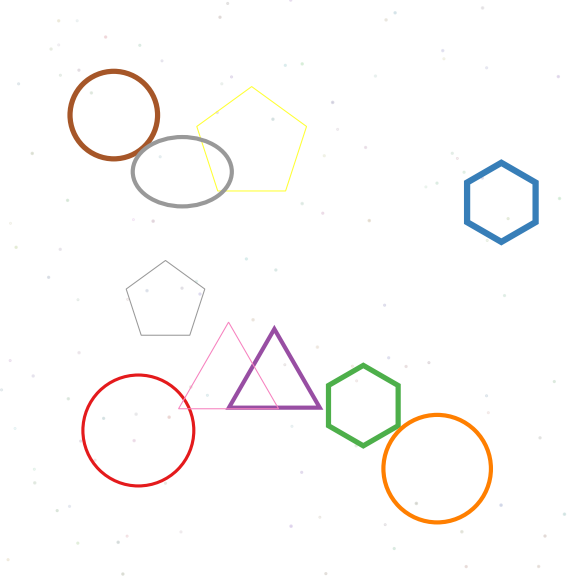[{"shape": "circle", "thickness": 1.5, "radius": 0.48, "center": [0.24, 0.254]}, {"shape": "hexagon", "thickness": 3, "radius": 0.34, "center": [0.868, 0.649]}, {"shape": "hexagon", "thickness": 2.5, "radius": 0.35, "center": [0.629, 0.297]}, {"shape": "triangle", "thickness": 2, "radius": 0.45, "center": [0.475, 0.339]}, {"shape": "circle", "thickness": 2, "radius": 0.47, "center": [0.757, 0.188]}, {"shape": "pentagon", "thickness": 0.5, "radius": 0.5, "center": [0.436, 0.749]}, {"shape": "circle", "thickness": 2.5, "radius": 0.38, "center": [0.197, 0.8]}, {"shape": "triangle", "thickness": 0.5, "radius": 0.5, "center": [0.396, 0.341]}, {"shape": "oval", "thickness": 2, "radius": 0.43, "center": [0.316, 0.702]}, {"shape": "pentagon", "thickness": 0.5, "radius": 0.36, "center": [0.287, 0.477]}]